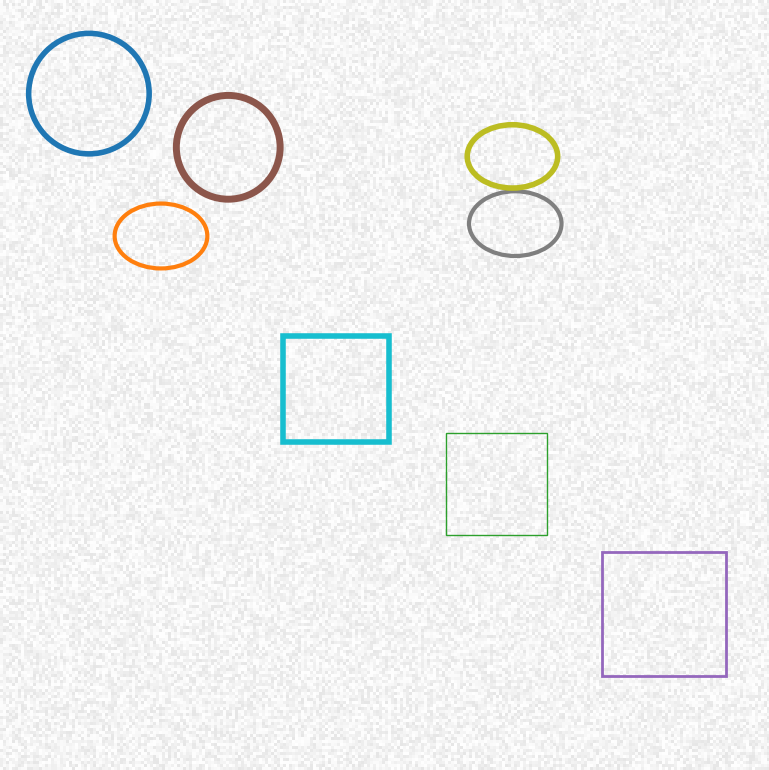[{"shape": "circle", "thickness": 2, "radius": 0.39, "center": [0.115, 0.878]}, {"shape": "oval", "thickness": 1.5, "radius": 0.3, "center": [0.209, 0.694]}, {"shape": "square", "thickness": 0.5, "radius": 0.33, "center": [0.644, 0.372]}, {"shape": "square", "thickness": 1, "radius": 0.4, "center": [0.862, 0.203]}, {"shape": "circle", "thickness": 2.5, "radius": 0.34, "center": [0.296, 0.809]}, {"shape": "oval", "thickness": 1.5, "radius": 0.3, "center": [0.669, 0.71]}, {"shape": "oval", "thickness": 2, "radius": 0.29, "center": [0.666, 0.797]}, {"shape": "square", "thickness": 2, "radius": 0.35, "center": [0.436, 0.495]}]